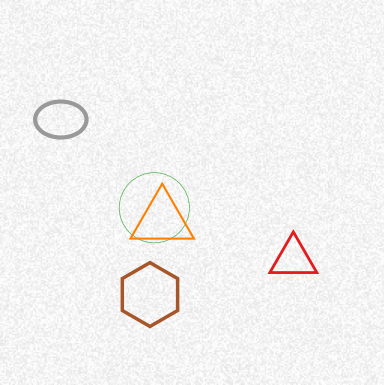[{"shape": "triangle", "thickness": 2, "radius": 0.35, "center": [0.762, 0.327]}, {"shape": "circle", "thickness": 0.5, "radius": 0.46, "center": [0.401, 0.46]}, {"shape": "triangle", "thickness": 1.5, "radius": 0.48, "center": [0.421, 0.428]}, {"shape": "hexagon", "thickness": 2.5, "radius": 0.41, "center": [0.39, 0.235]}, {"shape": "oval", "thickness": 3, "radius": 0.33, "center": [0.158, 0.69]}]